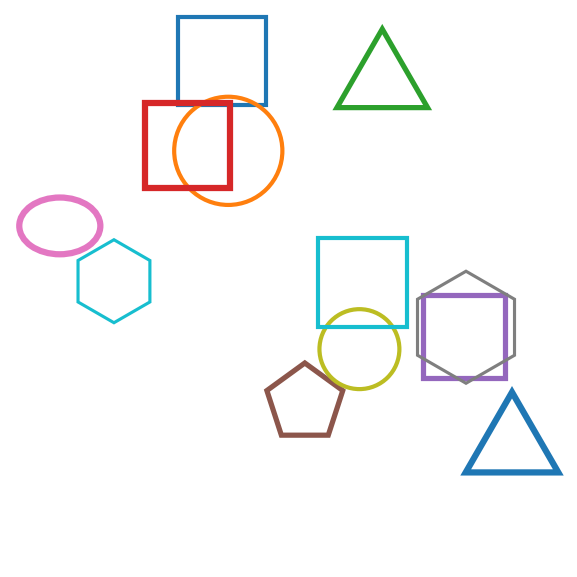[{"shape": "triangle", "thickness": 3, "radius": 0.46, "center": [0.887, 0.227]}, {"shape": "square", "thickness": 2, "radius": 0.38, "center": [0.384, 0.894]}, {"shape": "circle", "thickness": 2, "radius": 0.47, "center": [0.395, 0.738]}, {"shape": "triangle", "thickness": 2.5, "radius": 0.45, "center": [0.662, 0.858]}, {"shape": "square", "thickness": 3, "radius": 0.37, "center": [0.325, 0.747]}, {"shape": "square", "thickness": 2.5, "radius": 0.36, "center": [0.804, 0.416]}, {"shape": "pentagon", "thickness": 2.5, "radius": 0.35, "center": [0.528, 0.301]}, {"shape": "oval", "thickness": 3, "radius": 0.35, "center": [0.104, 0.608]}, {"shape": "hexagon", "thickness": 1.5, "radius": 0.48, "center": [0.807, 0.432]}, {"shape": "circle", "thickness": 2, "radius": 0.35, "center": [0.622, 0.395]}, {"shape": "hexagon", "thickness": 1.5, "radius": 0.36, "center": [0.197, 0.512]}, {"shape": "square", "thickness": 2, "radius": 0.38, "center": [0.628, 0.51]}]